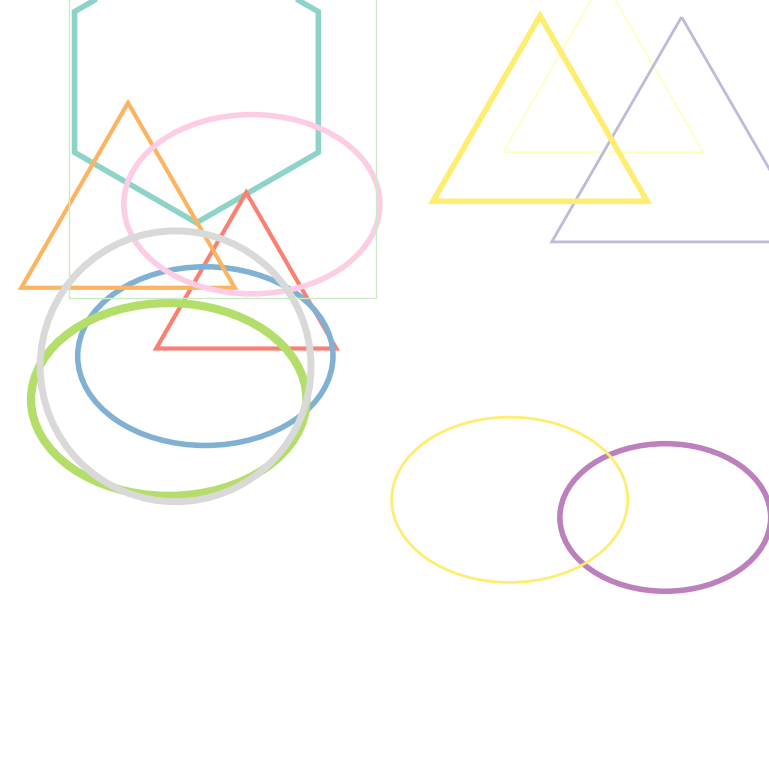[{"shape": "hexagon", "thickness": 2, "radius": 0.91, "center": [0.255, 0.893]}, {"shape": "triangle", "thickness": 0.5, "radius": 0.75, "center": [0.783, 0.877]}, {"shape": "triangle", "thickness": 1, "radius": 0.97, "center": [0.885, 0.783]}, {"shape": "triangle", "thickness": 1.5, "radius": 0.68, "center": [0.32, 0.615]}, {"shape": "oval", "thickness": 2, "radius": 0.83, "center": [0.267, 0.538]}, {"shape": "triangle", "thickness": 1.5, "radius": 0.8, "center": [0.166, 0.706]}, {"shape": "oval", "thickness": 3, "radius": 0.89, "center": [0.219, 0.481]}, {"shape": "oval", "thickness": 2, "radius": 0.83, "center": [0.327, 0.735]}, {"shape": "circle", "thickness": 2.5, "radius": 0.88, "center": [0.228, 0.524]}, {"shape": "oval", "thickness": 2, "radius": 0.68, "center": [0.864, 0.328]}, {"shape": "square", "thickness": 0.5, "radius": 1.0, "center": [0.289, 0.812]}, {"shape": "triangle", "thickness": 2, "radius": 0.8, "center": [0.701, 0.819]}, {"shape": "oval", "thickness": 1, "radius": 0.77, "center": [0.662, 0.351]}]